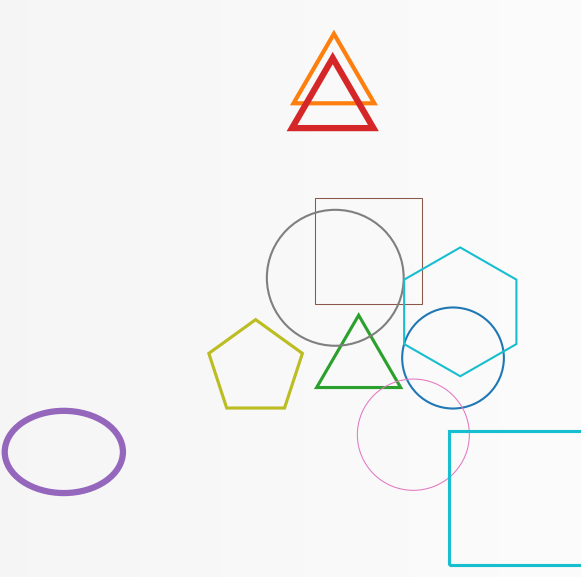[{"shape": "circle", "thickness": 1, "radius": 0.44, "center": [0.779, 0.379]}, {"shape": "triangle", "thickness": 2, "radius": 0.4, "center": [0.574, 0.86]}, {"shape": "triangle", "thickness": 1.5, "radius": 0.42, "center": [0.617, 0.37]}, {"shape": "triangle", "thickness": 3, "radius": 0.4, "center": [0.572, 0.818]}, {"shape": "oval", "thickness": 3, "radius": 0.51, "center": [0.11, 0.217]}, {"shape": "square", "thickness": 0.5, "radius": 0.46, "center": [0.634, 0.565]}, {"shape": "circle", "thickness": 0.5, "radius": 0.48, "center": [0.711, 0.246]}, {"shape": "circle", "thickness": 1, "radius": 0.59, "center": [0.577, 0.518]}, {"shape": "pentagon", "thickness": 1.5, "radius": 0.42, "center": [0.44, 0.361]}, {"shape": "hexagon", "thickness": 1, "radius": 0.56, "center": [0.792, 0.459]}, {"shape": "square", "thickness": 1.5, "radius": 0.58, "center": [0.889, 0.137]}]